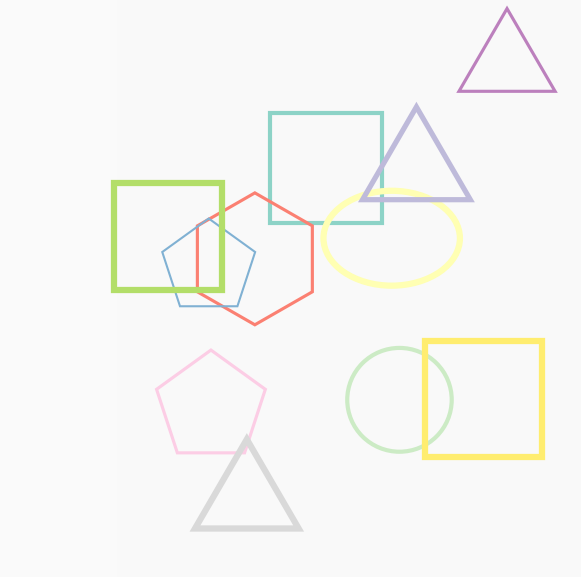[{"shape": "square", "thickness": 2, "radius": 0.48, "center": [0.561, 0.708]}, {"shape": "oval", "thickness": 3, "radius": 0.59, "center": [0.674, 0.587]}, {"shape": "triangle", "thickness": 2.5, "radius": 0.54, "center": [0.716, 0.707]}, {"shape": "hexagon", "thickness": 1.5, "radius": 0.57, "center": [0.438, 0.551]}, {"shape": "pentagon", "thickness": 1, "radius": 0.42, "center": [0.359, 0.537]}, {"shape": "square", "thickness": 3, "radius": 0.46, "center": [0.289, 0.59]}, {"shape": "pentagon", "thickness": 1.5, "radius": 0.49, "center": [0.363, 0.295]}, {"shape": "triangle", "thickness": 3, "radius": 0.51, "center": [0.425, 0.135]}, {"shape": "triangle", "thickness": 1.5, "radius": 0.48, "center": [0.872, 0.889]}, {"shape": "circle", "thickness": 2, "radius": 0.45, "center": [0.687, 0.307]}, {"shape": "square", "thickness": 3, "radius": 0.5, "center": [0.832, 0.308]}]